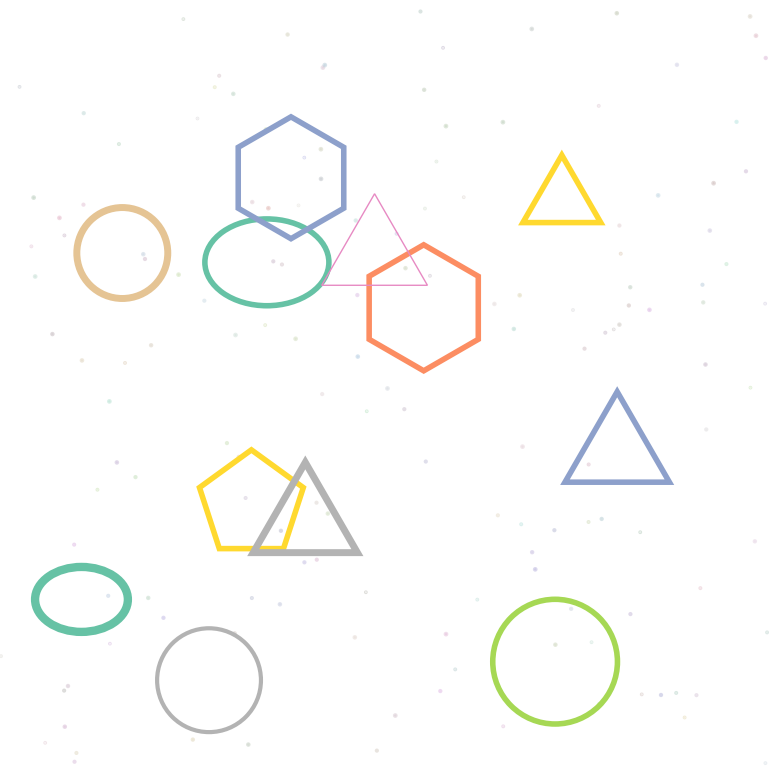[{"shape": "oval", "thickness": 3, "radius": 0.3, "center": [0.106, 0.222]}, {"shape": "oval", "thickness": 2, "radius": 0.4, "center": [0.347, 0.659]}, {"shape": "hexagon", "thickness": 2, "radius": 0.41, "center": [0.55, 0.6]}, {"shape": "hexagon", "thickness": 2, "radius": 0.4, "center": [0.378, 0.769]}, {"shape": "triangle", "thickness": 2, "radius": 0.39, "center": [0.802, 0.413]}, {"shape": "triangle", "thickness": 0.5, "radius": 0.4, "center": [0.486, 0.669]}, {"shape": "circle", "thickness": 2, "radius": 0.4, "center": [0.721, 0.141]}, {"shape": "triangle", "thickness": 2, "radius": 0.29, "center": [0.73, 0.74]}, {"shape": "pentagon", "thickness": 2, "radius": 0.35, "center": [0.326, 0.345]}, {"shape": "circle", "thickness": 2.5, "radius": 0.3, "center": [0.159, 0.671]}, {"shape": "circle", "thickness": 1.5, "radius": 0.34, "center": [0.271, 0.117]}, {"shape": "triangle", "thickness": 2.5, "radius": 0.39, "center": [0.397, 0.321]}]